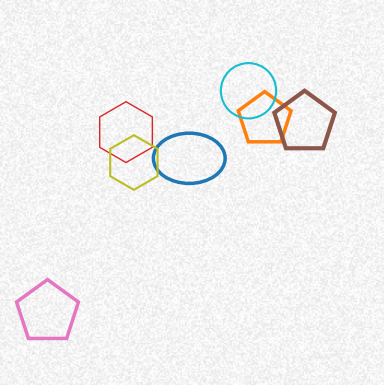[{"shape": "oval", "thickness": 2.5, "radius": 0.47, "center": [0.492, 0.589]}, {"shape": "pentagon", "thickness": 2.5, "radius": 0.36, "center": [0.687, 0.69]}, {"shape": "hexagon", "thickness": 1, "radius": 0.39, "center": [0.327, 0.657]}, {"shape": "pentagon", "thickness": 3, "radius": 0.41, "center": [0.791, 0.682]}, {"shape": "pentagon", "thickness": 2.5, "radius": 0.42, "center": [0.123, 0.189]}, {"shape": "hexagon", "thickness": 1.5, "radius": 0.36, "center": [0.348, 0.578]}, {"shape": "circle", "thickness": 1.5, "radius": 0.36, "center": [0.645, 0.764]}]